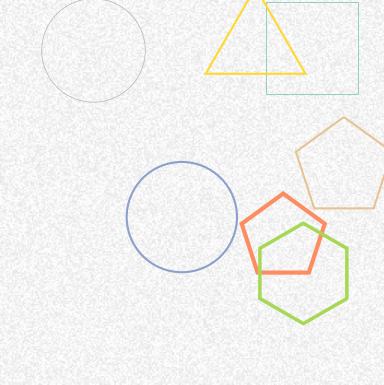[{"shape": "square", "thickness": 0.5, "radius": 0.6, "center": [0.81, 0.876]}, {"shape": "pentagon", "thickness": 3, "radius": 0.57, "center": [0.736, 0.384]}, {"shape": "circle", "thickness": 1.5, "radius": 0.72, "center": [0.472, 0.436]}, {"shape": "hexagon", "thickness": 2.5, "radius": 0.65, "center": [0.788, 0.29]}, {"shape": "triangle", "thickness": 1.5, "radius": 0.75, "center": [0.664, 0.883]}, {"shape": "pentagon", "thickness": 1.5, "radius": 0.66, "center": [0.893, 0.565]}, {"shape": "circle", "thickness": 0.5, "radius": 0.67, "center": [0.243, 0.869]}]